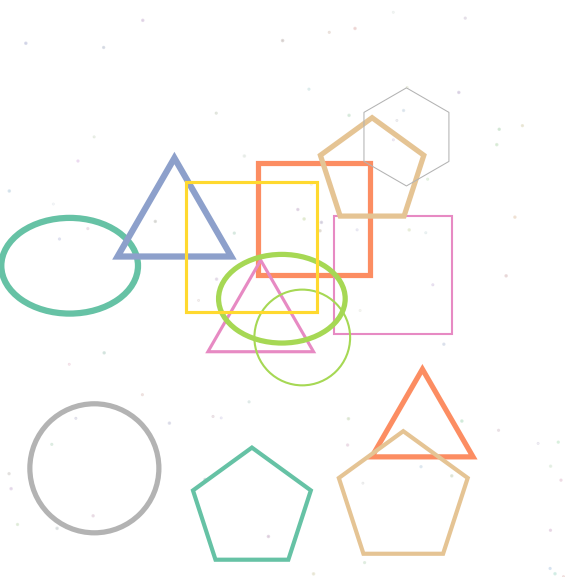[{"shape": "oval", "thickness": 3, "radius": 0.59, "center": [0.121, 0.539]}, {"shape": "pentagon", "thickness": 2, "radius": 0.54, "center": [0.436, 0.117]}, {"shape": "square", "thickness": 2.5, "radius": 0.48, "center": [0.543, 0.62]}, {"shape": "triangle", "thickness": 2.5, "radius": 0.51, "center": [0.731, 0.259]}, {"shape": "triangle", "thickness": 3, "radius": 0.57, "center": [0.302, 0.612]}, {"shape": "square", "thickness": 1, "radius": 0.51, "center": [0.681, 0.523]}, {"shape": "triangle", "thickness": 1.5, "radius": 0.53, "center": [0.451, 0.443]}, {"shape": "circle", "thickness": 1, "radius": 0.41, "center": [0.523, 0.415]}, {"shape": "oval", "thickness": 2.5, "radius": 0.55, "center": [0.488, 0.482]}, {"shape": "square", "thickness": 1.5, "radius": 0.56, "center": [0.435, 0.572]}, {"shape": "pentagon", "thickness": 2.5, "radius": 0.47, "center": [0.644, 0.701]}, {"shape": "pentagon", "thickness": 2, "radius": 0.59, "center": [0.698, 0.135]}, {"shape": "circle", "thickness": 2.5, "radius": 0.56, "center": [0.163, 0.188]}, {"shape": "hexagon", "thickness": 0.5, "radius": 0.42, "center": [0.704, 0.762]}]